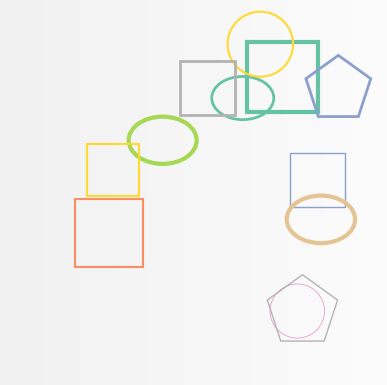[{"shape": "square", "thickness": 3, "radius": 0.45, "center": [0.729, 0.801]}, {"shape": "oval", "thickness": 2, "radius": 0.4, "center": [0.627, 0.745]}, {"shape": "square", "thickness": 1.5, "radius": 0.44, "center": [0.281, 0.395]}, {"shape": "pentagon", "thickness": 2, "radius": 0.44, "center": [0.873, 0.768]}, {"shape": "square", "thickness": 1, "radius": 0.36, "center": [0.818, 0.532]}, {"shape": "circle", "thickness": 0.5, "radius": 0.35, "center": [0.767, 0.192]}, {"shape": "oval", "thickness": 3, "radius": 0.44, "center": [0.42, 0.636]}, {"shape": "circle", "thickness": 1.5, "radius": 0.42, "center": [0.672, 0.885]}, {"shape": "square", "thickness": 1.5, "radius": 0.34, "center": [0.291, 0.558]}, {"shape": "oval", "thickness": 3, "radius": 0.44, "center": [0.828, 0.43]}, {"shape": "square", "thickness": 2, "radius": 0.35, "center": [0.534, 0.772]}, {"shape": "pentagon", "thickness": 1, "radius": 0.48, "center": [0.781, 0.191]}]